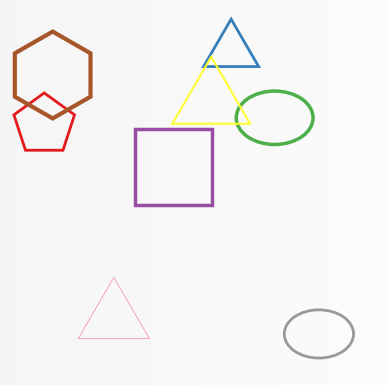[{"shape": "pentagon", "thickness": 2, "radius": 0.41, "center": [0.114, 0.676]}, {"shape": "triangle", "thickness": 2, "radius": 0.41, "center": [0.596, 0.868]}, {"shape": "oval", "thickness": 2.5, "radius": 0.5, "center": [0.709, 0.694]}, {"shape": "square", "thickness": 2.5, "radius": 0.5, "center": [0.448, 0.566]}, {"shape": "triangle", "thickness": 1.5, "radius": 0.58, "center": [0.545, 0.737]}, {"shape": "hexagon", "thickness": 3, "radius": 0.56, "center": [0.136, 0.805]}, {"shape": "triangle", "thickness": 0.5, "radius": 0.53, "center": [0.294, 0.173]}, {"shape": "oval", "thickness": 2, "radius": 0.45, "center": [0.823, 0.133]}]